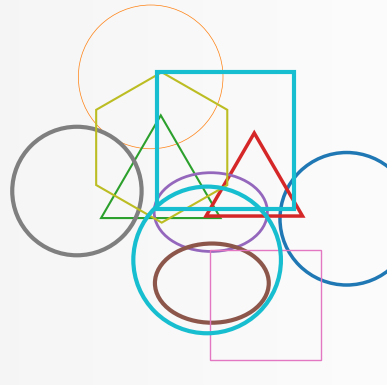[{"shape": "circle", "thickness": 2.5, "radius": 0.86, "center": [0.895, 0.432]}, {"shape": "circle", "thickness": 0.5, "radius": 0.93, "center": [0.389, 0.8]}, {"shape": "triangle", "thickness": 1.5, "radius": 0.89, "center": [0.415, 0.523]}, {"shape": "triangle", "thickness": 2.5, "radius": 0.72, "center": [0.656, 0.511]}, {"shape": "oval", "thickness": 2, "radius": 0.73, "center": [0.544, 0.449]}, {"shape": "oval", "thickness": 3, "radius": 0.73, "center": [0.547, 0.265]}, {"shape": "square", "thickness": 1, "radius": 0.71, "center": [0.685, 0.209]}, {"shape": "circle", "thickness": 3, "radius": 0.83, "center": [0.199, 0.504]}, {"shape": "hexagon", "thickness": 1.5, "radius": 0.98, "center": [0.417, 0.617]}, {"shape": "circle", "thickness": 3, "radius": 0.95, "center": [0.535, 0.325]}, {"shape": "square", "thickness": 3, "radius": 0.89, "center": [0.582, 0.635]}]